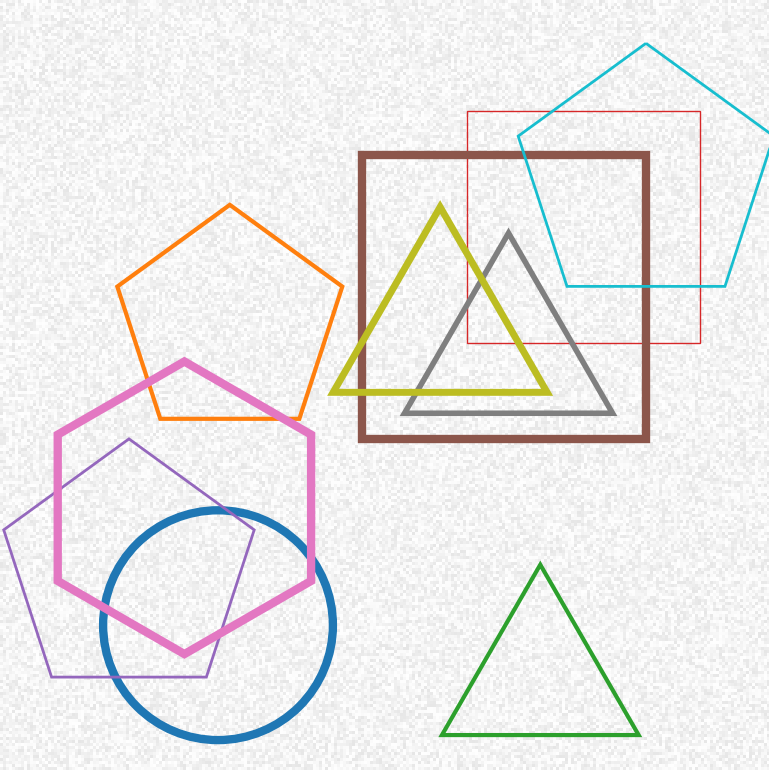[{"shape": "circle", "thickness": 3, "radius": 0.75, "center": [0.283, 0.188]}, {"shape": "pentagon", "thickness": 1.5, "radius": 0.77, "center": [0.298, 0.58]}, {"shape": "triangle", "thickness": 1.5, "radius": 0.74, "center": [0.702, 0.119]}, {"shape": "square", "thickness": 0.5, "radius": 0.76, "center": [0.758, 0.705]}, {"shape": "pentagon", "thickness": 1, "radius": 0.86, "center": [0.167, 0.259]}, {"shape": "square", "thickness": 3, "radius": 0.92, "center": [0.655, 0.614]}, {"shape": "hexagon", "thickness": 3, "radius": 0.95, "center": [0.239, 0.341]}, {"shape": "triangle", "thickness": 2, "radius": 0.78, "center": [0.66, 0.541]}, {"shape": "triangle", "thickness": 2.5, "radius": 0.8, "center": [0.572, 0.571]}, {"shape": "pentagon", "thickness": 1, "radius": 0.87, "center": [0.839, 0.769]}]